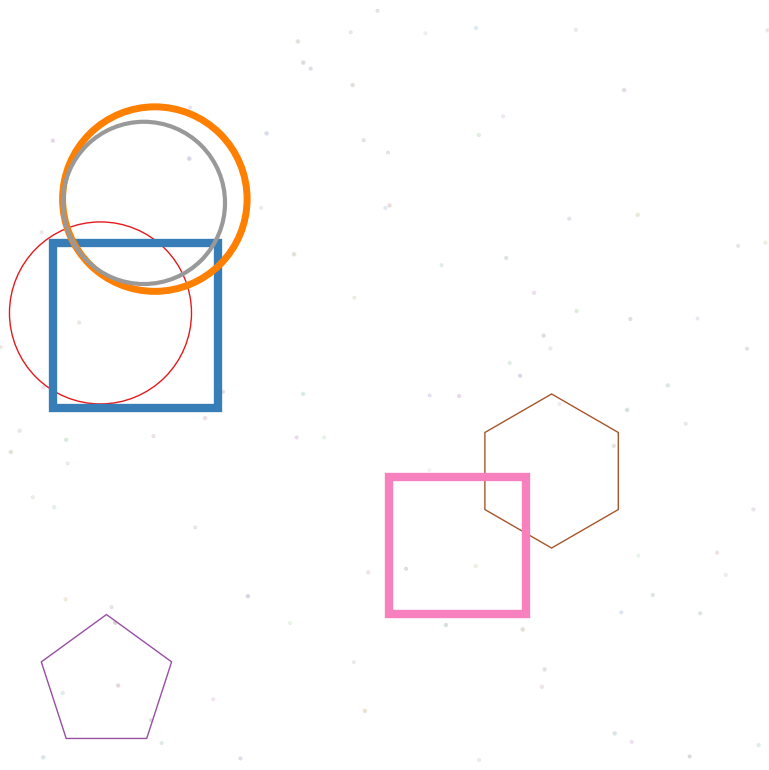[{"shape": "circle", "thickness": 0.5, "radius": 0.59, "center": [0.13, 0.594]}, {"shape": "square", "thickness": 3, "radius": 0.53, "center": [0.176, 0.577]}, {"shape": "pentagon", "thickness": 0.5, "radius": 0.44, "center": [0.138, 0.113]}, {"shape": "circle", "thickness": 2.5, "radius": 0.6, "center": [0.201, 0.741]}, {"shape": "hexagon", "thickness": 0.5, "radius": 0.5, "center": [0.716, 0.388]}, {"shape": "square", "thickness": 3, "radius": 0.44, "center": [0.594, 0.292]}, {"shape": "circle", "thickness": 1.5, "radius": 0.53, "center": [0.187, 0.737]}]